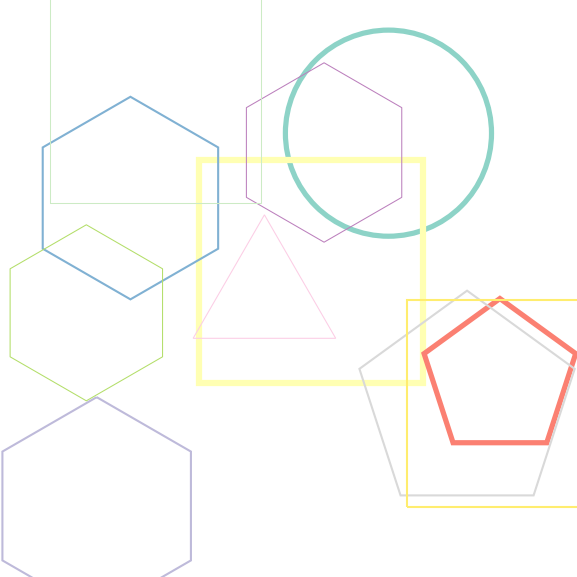[{"shape": "circle", "thickness": 2.5, "radius": 0.89, "center": [0.673, 0.769]}, {"shape": "square", "thickness": 3, "radius": 0.97, "center": [0.538, 0.529]}, {"shape": "hexagon", "thickness": 1, "radius": 0.94, "center": [0.167, 0.123]}, {"shape": "pentagon", "thickness": 2.5, "radius": 0.69, "center": [0.866, 0.344]}, {"shape": "hexagon", "thickness": 1, "radius": 0.88, "center": [0.226, 0.656]}, {"shape": "hexagon", "thickness": 0.5, "radius": 0.76, "center": [0.149, 0.457]}, {"shape": "triangle", "thickness": 0.5, "radius": 0.71, "center": [0.458, 0.485]}, {"shape": "pentagon", "thickness": 1, "radius": 0.98, "center": [0.809, 0.3]}, {"shape": "hexagon", "thickness": 0.5, "radius": 0.78, "center": [0.561, 0.735]}, {"shape": "square", "thickness": 0.5, "radius": 0.91, "center": [0.269, 0.83]}, {"shape": "square", "thickness": 1, "radius": 0.89, "center": [0.883, 0.301]}]